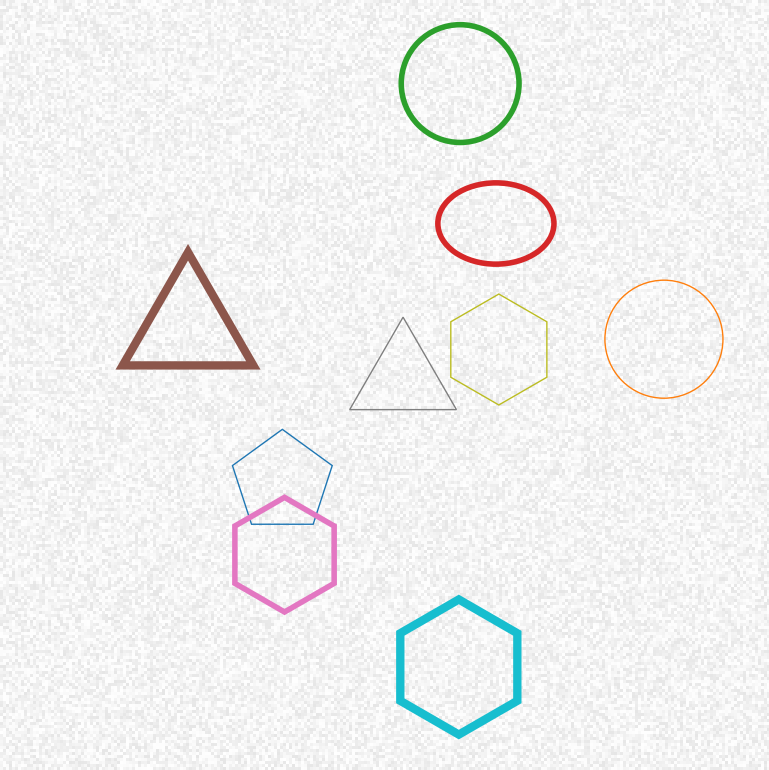[{"shape": "pentagon", "thickness": 0.5, "radius": 0.34, "center": [0.367, 0.374]}, {"shape": "circle", "thickness": 0.5, "radius": 0.38, "center": [0.862, 0.559]}, {"shape": "circle", "thickness": 2, "radius": 0.38, "center": [0.598, 0.891]}, {"shape": "oval", "thickness": 2, "radius": 0.38, "center": [0.644, 0.71]}, {"shape": "triangle", "thickness": 3, "radius": 0.49, "center": [0.244, 0.574]}, {"shape": "hexagon", "thickness": 2, "radius": 0.37, "center": [0.37, 0.28]}, {"shape": "triangle", "thickness": 0.5, "radius": 0.4, "center": [0.523, 0.508]}, {"shape": "hexagon", "thickness": 0.5, "radius": 0.36, "center": [0.648, 0.546]}, {"shape": "hexagon", "thickness": 3, "radius": 0.44, "center": [0.596, 0.134]}]